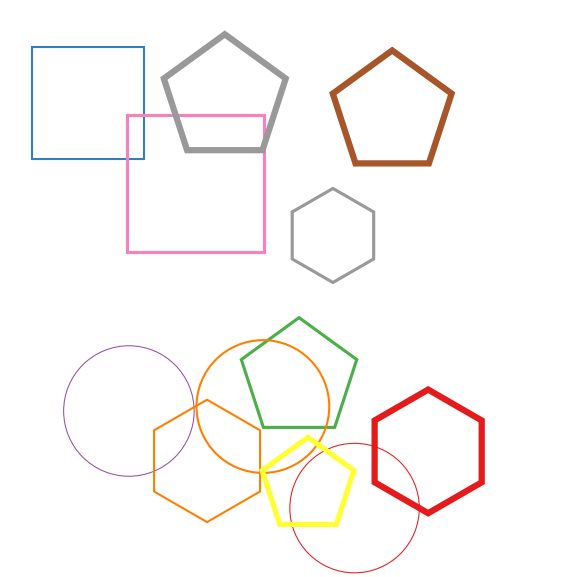[{"shape": "circle", "thickness": 0.5, "radius": 0.56, "center": [0.614, 0.119]}, {"shape": "hexagon", "thickness": 3, "radius": 0.54, "center": [0.741, 0.218]}, {"shape": "square", "thickness": 1, "radius": 0.49, "center": [0.152, 0.821]}, {"shape": "pentagon", "thickness": 1.5, "radius": 0.53, "center": [0.518, 0.344]}, {"shape": "circle", "thickness": 0.5, "radius": 0.56, "center": [0.223, 0.287]}, {"shape": "circle", "thickness": 1, "radius": 0.57, "center": [0.455, 0.295]}, {"shape": "hexagon", "thickness": 1, "radius": 0.53, "center": [0.359, 0.201]}, {"shape": "pentagon", "thickness": 2.5, "radius": 0.42, "center": [0.533, 0.159]}, {"shape": "pentagon", "thickness": 3, "radius": 0.54, "center": [0.679, 0.804]}, {"shape": "square", "thickness": 1.5, "radius": 0.59, "center": [0.339, 0.681]}, {"shape": "pentagon", "thickness": 3, "radius": 0.55, "center": [0.389, 0.829]}, {"shape": "hexagon", "thickness": 1.5, "radius": 0.41, "center": [0.577, 0.591]}]